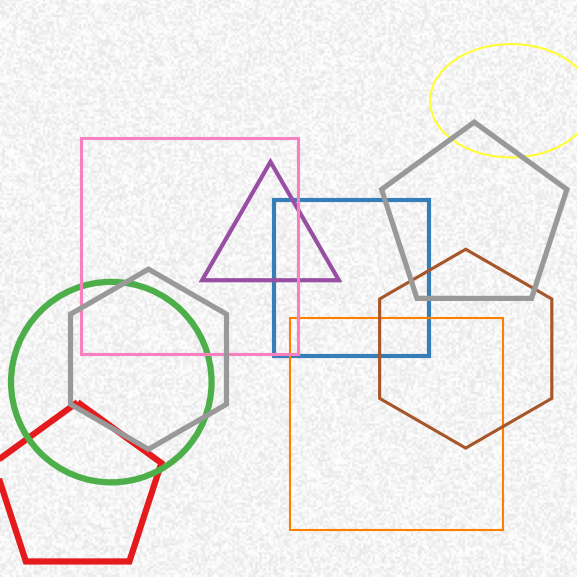[{"shape": "pentagon", "thickness": 3, "radius": 0.76, "center": [0.134, 0.15]}, {"shape": "square", "thickness": 2, "radius": 0.67, "center": [0.609, 0.518]}, {"shape": "circle", "thickness": 3, "radius": 0.87, "center": [0.193, 0.337]}, {"shape": "triangle", "thickness": 2, "radius": 0.68, "center": [0.468, 0.582]}, {"shape": "square", "thickness": 1, "radius": 0.92, "center": [0.686, 0.265]}, {"shape": "oval", "thickness": 1, "radius": 0.7, "center": [0.885, 0.825]}, {"shape": "hexagon", "thickness": 1.5, "radius": 0.86, "center": [0.806, 0.395]}, {"shape": "square", "thickness": 1.5, "radius": 0.94, "center": [0.328, 0.573]}, {"shape": "hexagon", "thickness": 2.5, "radius": 0.78, "center": [0.257, 0.377]}, {"shape": "pentagon", "thickness": 2.5, "radius": 0.84, "center": [0.821, 0.619]}]